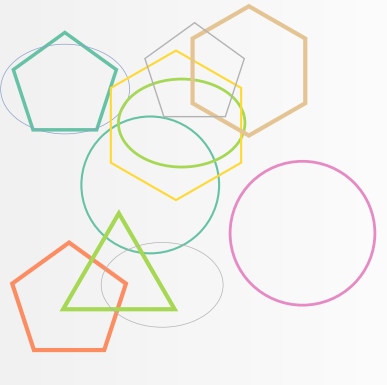[{"shape": "circle", "thickness": 1.5, "radius": 0.89, "center": [0.388, 0.52]}, {"shape": "pentagon", "thickness": 2.5, "radius": 0.7, "center": [0.167, 0.776]}, {"shape": "pentagon", "thickness": 3, "radius": 0.77, "center": [0.178, 0.216]}, {"shape": "oval", "thickness": 0.5, "radius": 0.83, "center": [0.168, 0.769]}, {"shape": "circle", "thickness": 2, "radius": 0.93, "center": [0.781, 0.394]}, {"shape": "triangle", "thickness": 3, "radius": 0.83, "center": [0.307, 0.28]}, {"shape": "oval", "thickness": 2, "radius": 0.82, "center": [0.469, 0.68]}, {"shape": "hexagon", "thickness": 1.5, "radius": 0.97, "center": [0.454, 0.674]}, {"shape": "hexagon", "thickness": 3, "radius": 0.84, "center": [0.642, 0.816]}, {"shape": "pentagon", "thickness": 1, "radius": 0.67, "center": [0.502, 0.806]}, {"shape": "oval", "thickness": 0.5, "radius": 0.79, "center": [0.419, 0.26]}]